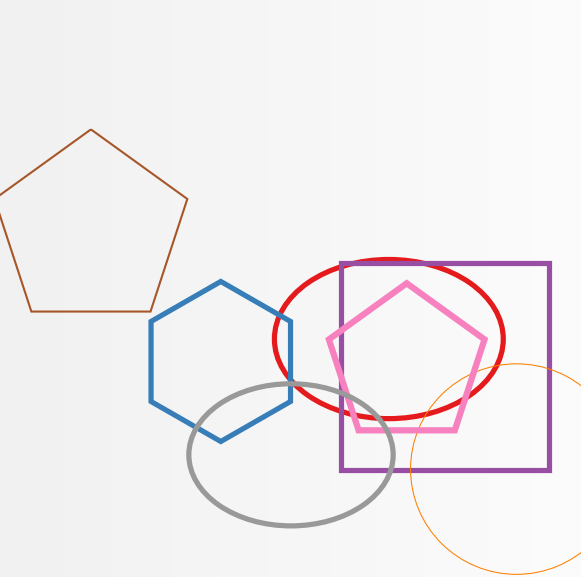[{"shape": "oval", "thickness": 2.5, "radius": 0.98, "center": [0.669, 0.412]}, {"shape": "hexagon", "thickness": 2.5, "radius": 0.69, "center": [0.38, 0.373]}, {"shape": "square", "thickness": 2.5, "radius": 0.9, "center": [0.766, 0.365]}, {"shape": "circle", "thickness": 0.5, "radius": 0.91, "center": [0.889, 0.187]}, {"shape": "pentagon", "thickness": 1, "radius": 0.87, "center": [0.156, 0.601]}, {"shape": "pentagon", "thickness": 3, "radius": 0.7, "center": [0.7, 0.368]}, {"shape": "oval", "thickness": 2.5, "radius": 0.88, "center": [0.501, 0.212]}]